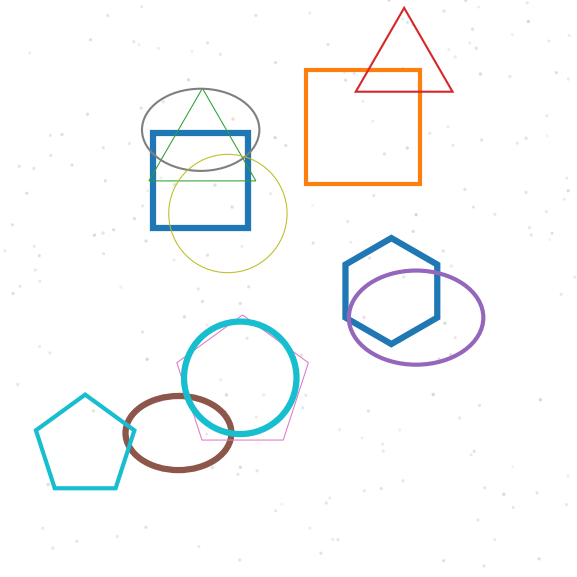[{"shape": "square", "thickness": 3, "radius": 0.41, "center": [0.347, 0.687]}, {"shape": "hexagon", "thickness": 3, "radius": 0.46, "center": [0.678, 0.495]}, {"shape": "square", "thickness": 2, "radius": 0.49, "center": [0.629, 0.779]}, {"shape": "triangle", "thickness": 0.5, "radius": 0.53, "center": [0.35, 0.739]}, {"shape": "triangle", "thickness": 1, "radius": 0.48, "center": [0.7, 0.889]}, {"shape": "oval", "thickness": 2, "radius": 0.58, "center": [0.721, 0.449]}, {"shape": "oval", "thickness": 3, "radius": 0.46, "center": [0.309, 0.249]}, {"shape": "pentagon", "thickness": 0.5, "radius": 0.6, "center": [0.42, 0.334]}, {"shape": "oval", "thickness": 1, "radius": 0.51, "center": [0.348, 0.774]}, {"shape": "circle", "thickness": 0.5, "radius": 0.51, "center": [0.395, 0.629]}, {"shape": "circle", "thickness": 3, "radius": 0.49, "center": [0.416, 0.345]}, {"shape": "pentagon", "thickness": 2, "radius": 0.45, "center": [0.147, 0.226]}]